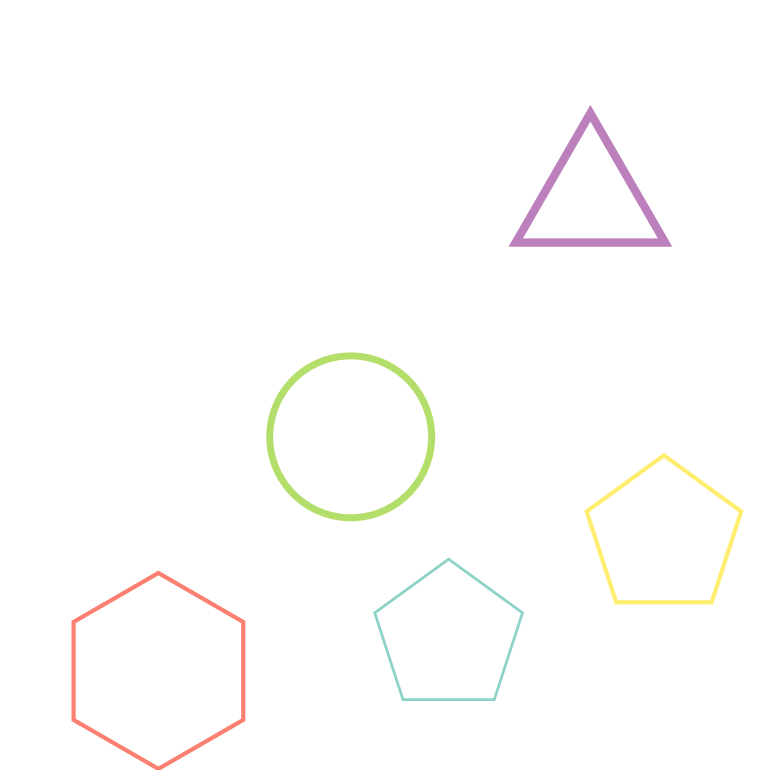[{"shape": "pentagon", "thickness": 1, "radius": 0.5, "center": [0.583, 0.173]}, {"shape": "hexagon", "thickness": 1.5, "radius": 0.64, "center": [0.206, 0.129]}, {"shape": "circle", "thickness": 2.5, "radius": 0.53, "center": [0.455, 0.433]}, {"shape": "triangle", "thickness": 3, "radius": 0.56, "center": [0.767, 0.741]}, {"shape": "pentagon", "thickness": 1.5, "radius": 0.53, "center": [0.862, 0.303]}]